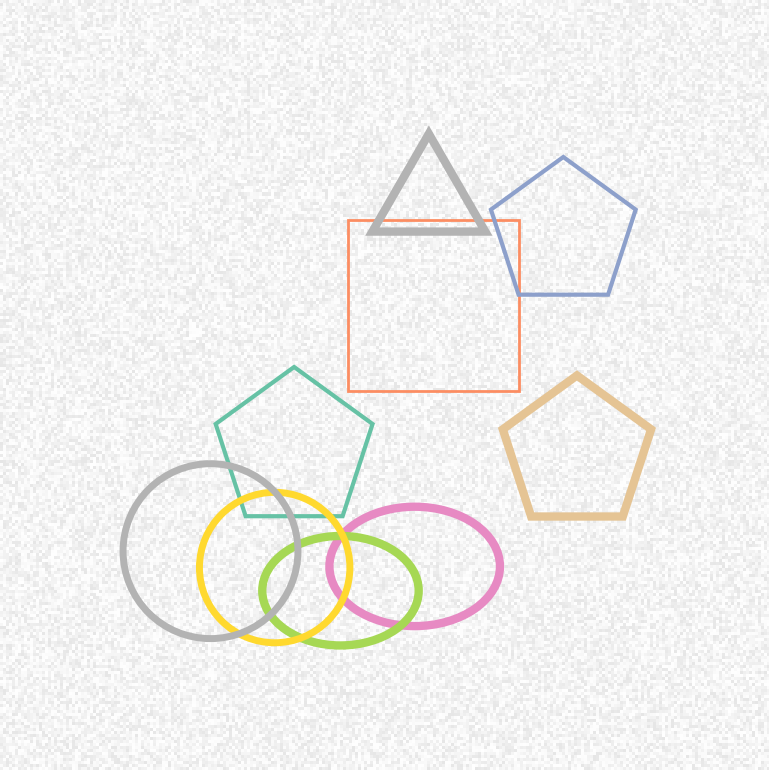[{"shape": "pentagon", "thickness": 1.5, "radius": 0.54, "center": [0.382, 0.416]}, {"shape": "square", "thickness": 1, "radius": 0.55, "center": [0.563, 0.603]}, {"shape": "pentagon", "thickness": 1.5, "radius": 0.49, "center": [0.732, 0.697]}, {"shape": "oval", "thickness": 3, "radius": 0.55, "center": [0.539, 0.264]}, {"shape": "oval", "thickness": 3, "radius": 0.51, "center": [0.442, 0.233]}, {"shape": "circle", "thickness": 2.5, "radius": 0.49, "center": [0.357, 0.263]}, {"shape": "pentagon", "thickness": 3, "radius": 0.51, "center": [0.749, 0.411]}, {"shape": "triangle", "thickness": 3, "radius": 0.42, "center": [0.557, 0.742]}, {"shape": "circle", "thickness": 2.5, "radius": 0.57, "center": [0.273, 0.284]}]